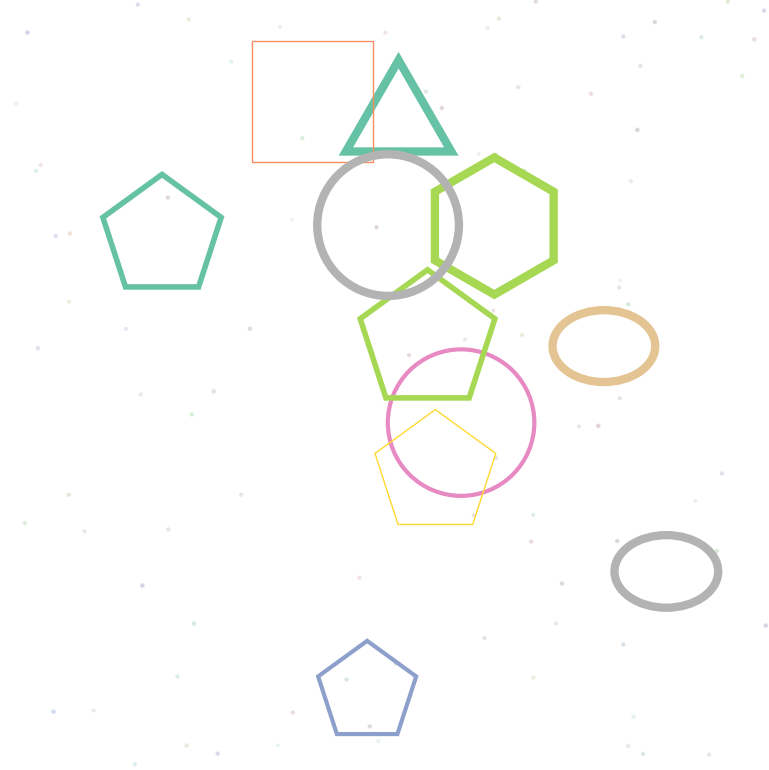[{"shape": "pentagon", "thickness": 2, "radius": 0.4, "center": [0.21, 0.693]}, {"shape": "triangle", "thickness": 3, "radius": 0.4, "center": [0.518, 0.843]}, {"shape": "square", "thickness": 0.5, "radius": 0.39, "center": [0.406, 0.868]}, {"shape": "pentagon", "thickness": 1.5, "radius": 0.33, "center": [0.477, 0.101]}, {"shape": "circle", "thickness": 1.5, "radius": 0.48, "center": [0.599, 0.451]}, {"shape": "hexagon", "thickness": 3, "radius": 0.45, "center": [0.642, 0.706]}, {"shape": "pentagon", "thickness": 2, "radius": 0.46, "center": [0.555, 0.558]}, {"shape": "pentagon", "thickness": 0.5, "radius": 0.41, "center": [0.565, 0.386]}, {"shape": "oval", "thickness": 3, "radius": 0.33, "center": [0.784, 0.551]}, {"shape": "circle", "thickness": 3, "radius": 0.46, "center": [0.504, 0.708]}, {"shape": "oval", "thickness": 3, "radius": 0.34, "center": [0.865, 0.258]}]